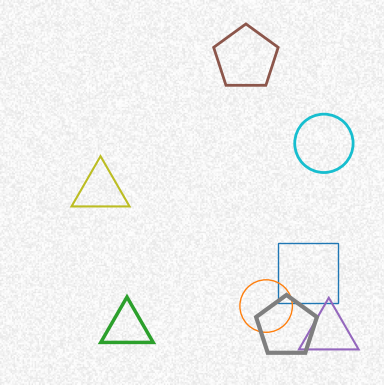[{"shape": "square", "thickness": 1, "radius": 0.39, "center": [0.799, 0.292]}, {"shape": "circle", "thickness": 1, "radius": 0.34, "center": [0.691, 0.205]}, {"shape": "triangle", "thickness": 2.5, "radius": 0.39, "center": [0.33, 0.15]}, {"shape": "triangle", "thickness": 1.5, "radius": 0.45, "center": [0.854, 0.137]}, {"shape": "pentagon", "thickness": 2, "radius": 0.44, "center": [0.639, 0.85]}, {"shape": "pentagon", "thickness": 3, "radius": 0.41, "center": [0.744, 0.151]}, {"shape": "triangle", "thickness": 1.5, "radius": 0.43, "center": [0.261, 0.507]}, {"shape": "circle", "thickness": 2, "radius": 0.38, "center": [0.841, 0.628]}]